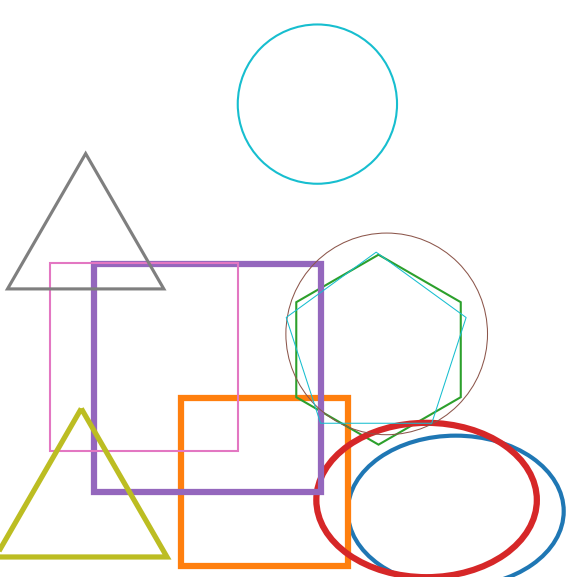[{"shape": "oval", "thickness": 2, "radius": 0.93, "center": [0.789, 0.114]}, {"shape": "square", "thickness": 3, "radius": 0.72, "center": [0.457, 0.164]}, {"shape": "hexagon", "thickness": 1, "radius": 0.82, "center": [0.655, 0.394]}, {"shape": "oval", "thickness": 3, "radius": 0.95, "center": [0.739, 0.133]}, {"shape": "square", "thickness": 3, "radius": 0.98, "center": [0.359, 0.345]}, {"shape": "circle", "thickness": 0.5, "radius": 0.87, "center": [0.67, 0.421]}, {"shape": "square", "thickness": 1, "radius": 0.81, "center": [0.25, 0.381]}, {"shape": "triangle", "thickness": 1.5, "radius": 0.78, "center": [0.148, 0.577]}, {"shape": "triangle", "thickness": 2.5, "radius": 0.86, "center": [0.141, 0.12]}, {"shape": "circle", "thickness": 1, "radius": 0.69, "center": [0.55, 0.819]}, {"shape": "pentagon", "thickness": 0.5, "radius": 0.82, "center": [0.651, 0.399]}]